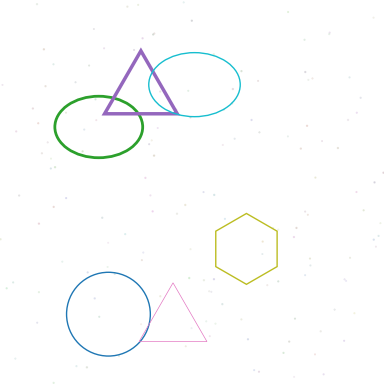[{"shape": "circle", "thickness": 1, "radius": 0.54, "center": [0.282, 0.184]}, {"shape": "oval", "thickness": 2, "radius": 0.57, "center": [0.257, 0.67]}, {"shape": "triangle", "thickness": 2.5, "radius": 0.54, "center": [0.366, 0.759]}, {"shape": "triangle", "thickness": 0.5, "radius": 0.51, "center": [0.449, 0.164]}, {"shape": "hexagon", "thickness": 1, "radius": 0.46, "center": [0.64, 0.354]}, {"shape": "oval", "thickness": 1, "radius": 0.59, "center": [0.505, 0.78]}]